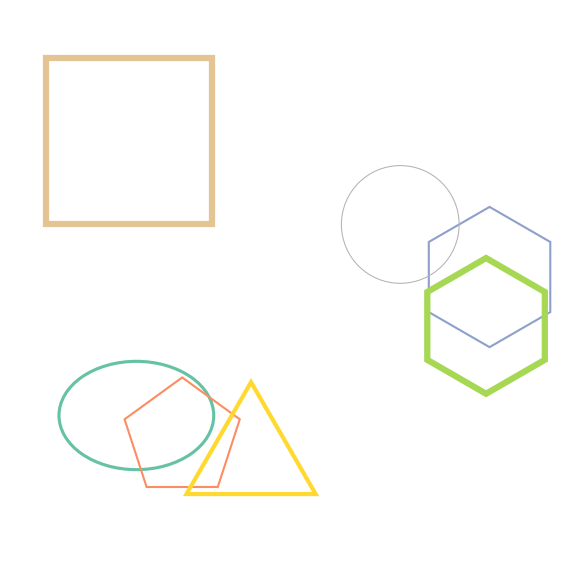[{"shape": "oval", "thickness": 1.5, "radius": 0.67, "center": [0.236, 0.28]}, {"shape": "pentagon", "thickness": 1, "radius": 0.52, "center": [0.315, 0.241]}, {"shape": "hexagon", "thickness": 1, "radius": 0.61, "center": [0.848, 0.519]}, {"shape": "hexagon", "thickness": 3, "radius": 0.59, "center": [0.842, 0.435]}, {"shape": "triangle", "thickness": 2, "radius": 0.65, "center": [0.435, 0.208]}, {"shape": "square", "thickness": 3, "radius": 0.72, "center": [0.224, 0.754]}, {"shape": "circle", "thickness": 0.5, "radius": 0.51, "center": [0.693, 0.61]}]